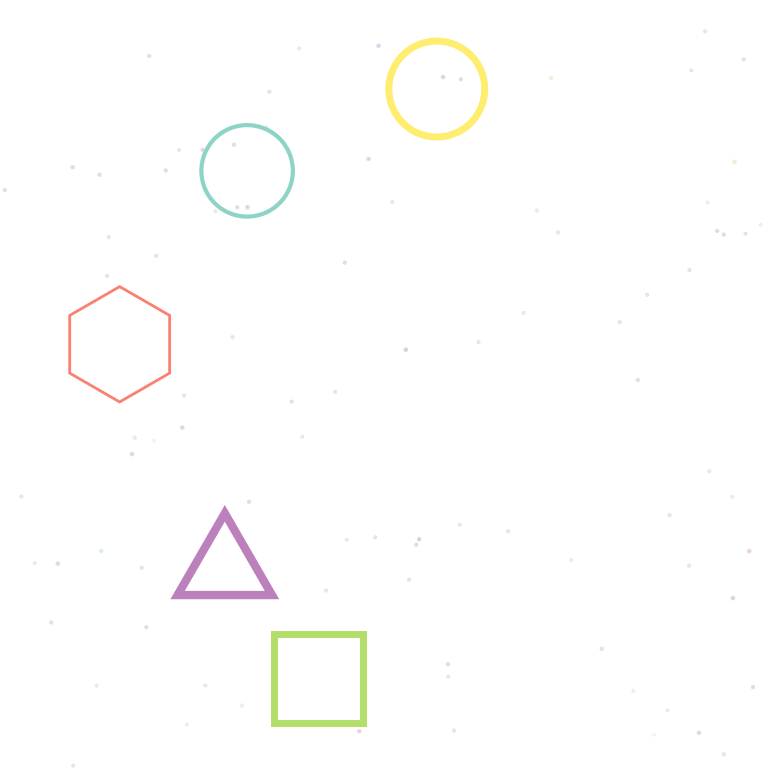[{"shape": "circle", "thickness": 1.5, "radius": 0.3, "center": [0.321, 0.778]}, {"shape": "hexagon", "thickness": 1, "radius": 0.37, "center": [0.155, 0.553]}, {"shape": "square", "thickness": 2.5, "radius": 0.29, "center": [0.414, 0.119]}, {"shape": "triangle", "thickness": 3, "radius": 0.35, "center": [0.292, 0.263]}, {"shape": "circle", "thickness": 2.5, "radius": 0.31, "center": [0.567, 0.884]}]